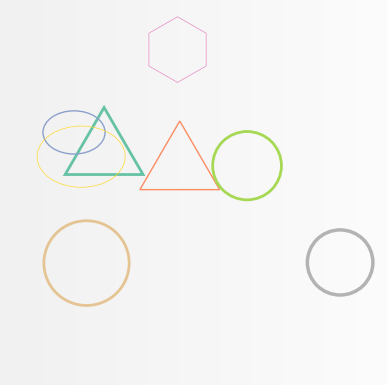[{"shape": "triangle", "thickness": 2, "radius": 0.58, "center": [0.269, 0.605]}, {"shape": "triangle", "thickness": 1, "radius": 0.59, "center": [0.464, 0.567]}, {"shape": "oval", "thickness": 1, "radius": 0.4, "center": [0.191, 0.656]}, {"shape": "hexagon", "thickness": 0.5, "radius": 0.43, "center": [0.458, 0.871]}, {"shape": "circle", "thickness": 2, "radius": 0.44, "center": [0.638, 0.57]}, {"shape": "oval", "thickness": 0.5, "radius": 0.57, "center": [0.209, 0.593]}, {"shape": "circle", "thickness": 2, "radius": 0.55, "center": [0.223, 0.317]}, {"shape": "circle", "thickness": 2.5, "radius": 0.42, "center": [0.878, 0.318]}]